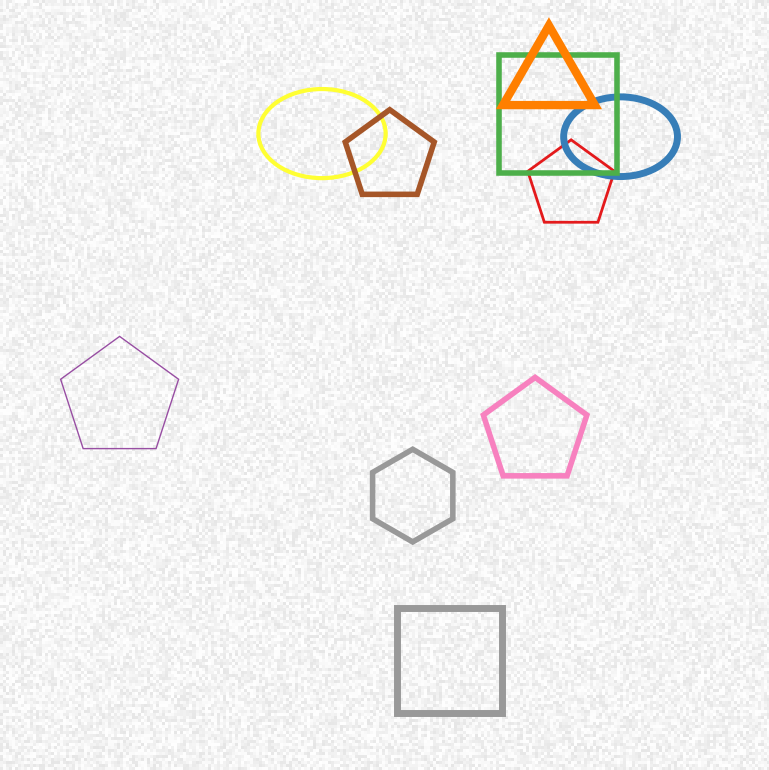[{"shape": "pentagon", "thickness": 1, "radius": 0.3, "center": [0.742, 0.759]}, {"shape": "oval", "thickness": 2.5, "radius": 0.37, "center": [0.806, 0.822]}, {"shape": "square", "thickness": 2, "radius": 0.38, "center": [0.724, 0.851]}, {"shape": "pentagon", "thickness": 0.5, "radius": 0.4, "center": [0.155, 0.483]}, {"shape": "triangle", "thickness": 3, "radius": 0.34, "center": [0.713, 0.898]}, {"shape": "oval", "thickness": 1.5, "radius": 0.41, "center": [0.418, 0.827]}, {"shape": "pentagon", "thickness": 2, "radius": 0.3, "center": [0.506, 0.797]}, {"shape": "pentagon", "thickness": 2, "radius": 0.35, "center": [0.695, 0.439]}, {"shape": "square", "thickness": 2.5, "radius": 0.34, "center": [0.584, 0.143]}, {"shape": "hexagon", "thickness": 2, "radius": 0.3, "center": [0.536, 0.356]}]